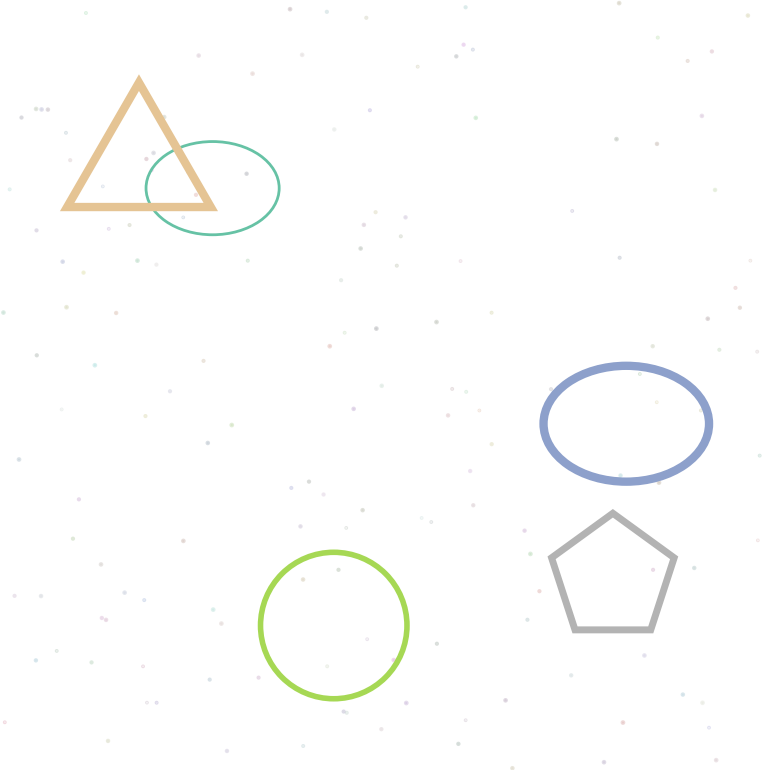[{"shape": "oval", "thickness": 1, "radius": 0.43, "center": [0.276, 0.756]}, {"shape": "oval", "thickness": 3, "radius": 0.54, "center": [0.813, 0.45]}, {"shape": "circle", "thickness": 2, "radius": 0.48, "center": [0.433, 0.188]}, {"shape": "triangle", "thickness": 3, "radius": 0.54, "center": [0.18, 0.785]}, {"shape": "pentagon", "thickness": 2.5, "radius": 0.42, "center": [0.796, 0.25]}]